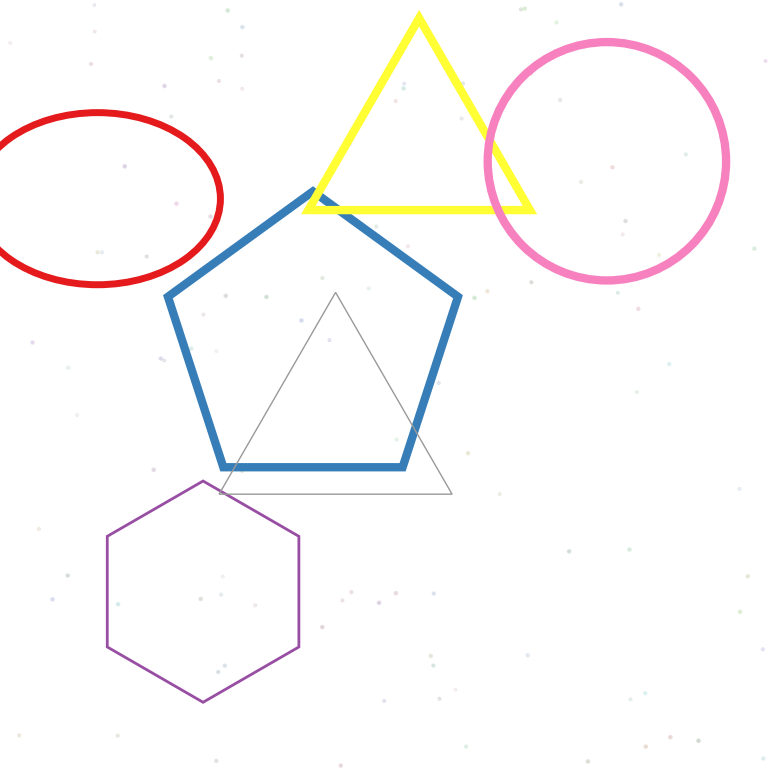[{"shape": "oval", "thickness": 2.5, "radius": 0.8, "center": [0.127, 0.742]}, {"shape": "pentagon", "thickness": 3, "radius": 0.99, "center": [0.406, 0.553]}, {"shape": "hexagon", "thickness": 1, "radius": 0.72, "center": [0.264, 0.232]}, {"shape": "triangle", "thickness": 3, "radius": 0.83, "center": [0.544, 0.81]}, {"shape": "circle", "thickness": 3, "radius": 0.77, "center": [0.788, 0.791]}, {"shape": "triangle", "thickness": 0.5, "radius": 0.87, "center": [0.436, 0.446]}]